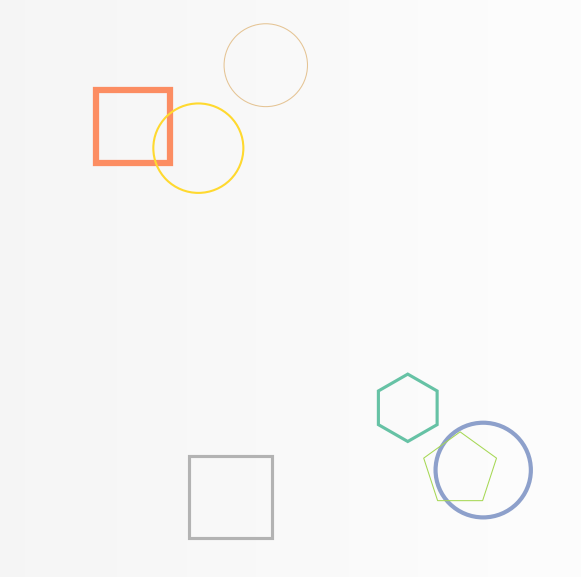[{"shape": "hexagon", "thickness": 1.5, "radius": 0.29, "center": [0.702, 0.293]}, {"shape": "square", "thickness": 3, "radius": 0.32, "center": [0.229, 0.78]}, {"shape": "circle", "thickness": 2, "radius": 0.41, "center": [0.831, 0.185]}, {"shape": "pentagon", "thickness": 0.5, "radius": 0.33, "center": [0.792, 0.185]}, {"shape": "circle", "thickness": 1, "radius": 0.39, "center": [0.341, 0.743]}, {"shape": "circle", "thickness": 0.5, "radius": 0.36, "center": [0.457, 0.886]}, {"shape": "square", "thickness": 1.5, "radius": 0.35, "center": [0.397, 0.139]}]